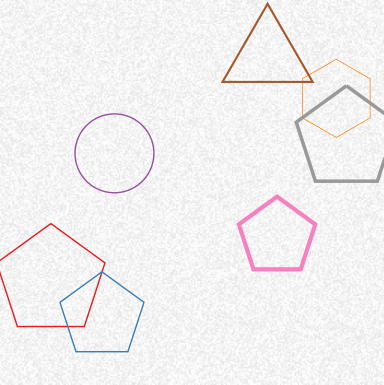[{"shape": "pentagon", "thickness": 1, "radius": 0.74, "center": [0.132, 0.271]}, {"shape": "pentagon", "thickness": 1, "radius": 0.57, "center": [0.265, 0.179]}, {"shape": "circle", "thickness": 1, "radius": 0.51, "center": [0.297, 0.602]}, {"shape": "hexagon", "thickness": 0.5, "radius": 0.51, "center": [0.873, 0.745]}, {"shape": "triangle", "thickness": 1.5, "radius": 0.68, "center": [0.695, 0.855]}, {"shape": "pentagon", "thickness": 3, "radius": 0.52, "center": [0.72, 0.385]}, {"shape": "pentagon", "thickness": 2.5, "radius": 0.68, "center": [0.9, 0.64]}]